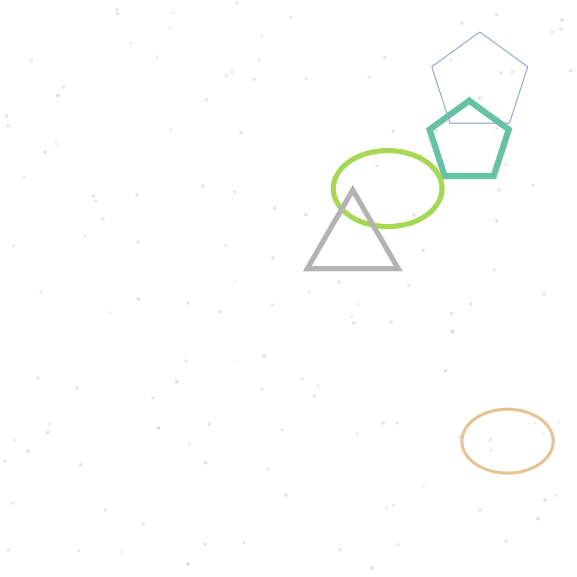[{"shape": "pentagon", "thickness": 3, "radius": 0.36, "center": [0.812, 0.753]}, {"shape": "pentagon", "thickness": 0.5, "radius": 0.44, "center": [0.831, 0.856]}, {"shape": "oval", "thickness": 2.5, "radius": 0.47, "center": [0.671, 0.673]}, {"shape": "oval", "thickness": 1.5, "radius": 0.4, "center": [0.879, 0.235]}, {"shape": "triangle", "thickness": 2.5, "radius": 0.45, "center": [0.611, 0.579]}]